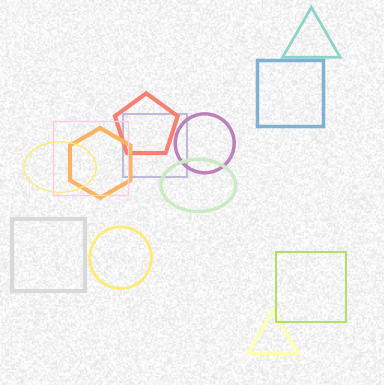[{"shape": "triangle", "thickness": 2, "radius": 0.43, "center": [0.809, 0.894]}, {"shape": "triangle", "thickness": 2.5, "radius": 0.37, "center": [0.709, 0.12]}, {"shape": "square", "thickness": 1.5, "radius": 0.41, "center": [0.402, 0.622]}, {"shape": "pentagon", "thickness": 3, "radius": 0.43, "center": [0.38, 0.672]}, {"shape": "square", "thickness": 2.5, "radius": 0.43, "center": [0.753, 0.759]}, {"shape": "hexagon", "thickness": 3, "radius": 0.45, "center": [0.26, 0.577]}, {"shape": "square", "thickness": 1.5, "radius": 0.46, "center": [0.808, 0.255]}, {"shape": "square", "thickness": 1, "radius": 0.48, "center": [0.236, 0.59]}, {"shape": "square", "thickness": 3, "radius": 0.47, "center": [0.126, 0.338]}, {"shape": "circle", "thickness": 2.5, "radius": 0.38, "center": [0.532, 0.628]}, {"shape": "oval", "thickness": 2.5, "radius": 0.48, "center": [0.515, 0.518]}, {"shape": "oval", "thickness": 1, "radius": 0.47, "center": [0.156, 0.566]}, {"shape": "circle", "thickness": 2, "radius": 0.4, "center": [0.313, 0.331]}]